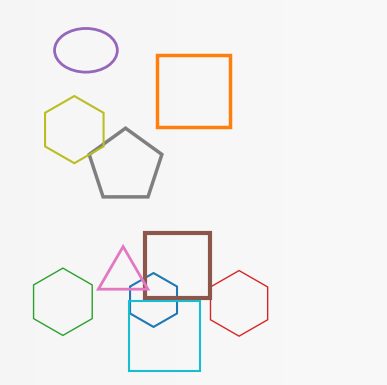[{"shape": "hexagon", "thickness": 1.5, "radius": 0.35, "center": [0.396, 0.221]}, {"shape": "square", "thickness": 2.5, "radius": 0.46, "center": [0.499, 0.764]}, {"shape": "hexagon", "thickness": 1, "radius": 0.44, "center": [0.162, 0.216]}, {"shape": "hexagon", "thickness": 1, "radius": 0.43, "center": [0.617, 0.212]}, {"shape": "oval", "thickness": 2, "radius": 0.41, "center": [0.222, 0.869]}, {"shape": "square", "thickness": 3, "radius": 0.42, "center": [0.458, 0.311]}, {"shape": "triangle", "thickness": 2, "radius": 0.37, "center": [0.318, 0.286]}, {"shape": "pentagon", "thickness": 2.5, "radius": 0.49, "center": [0.324, 0.568]}, {"shape": "hexagon", "thickness": 1.5, "radius": 0.44, "center": [0.192, 0.663]}, {"shape": "square", "thickness": 1.5, "radius": 0.46, "center": [0.425, 0.127]}]